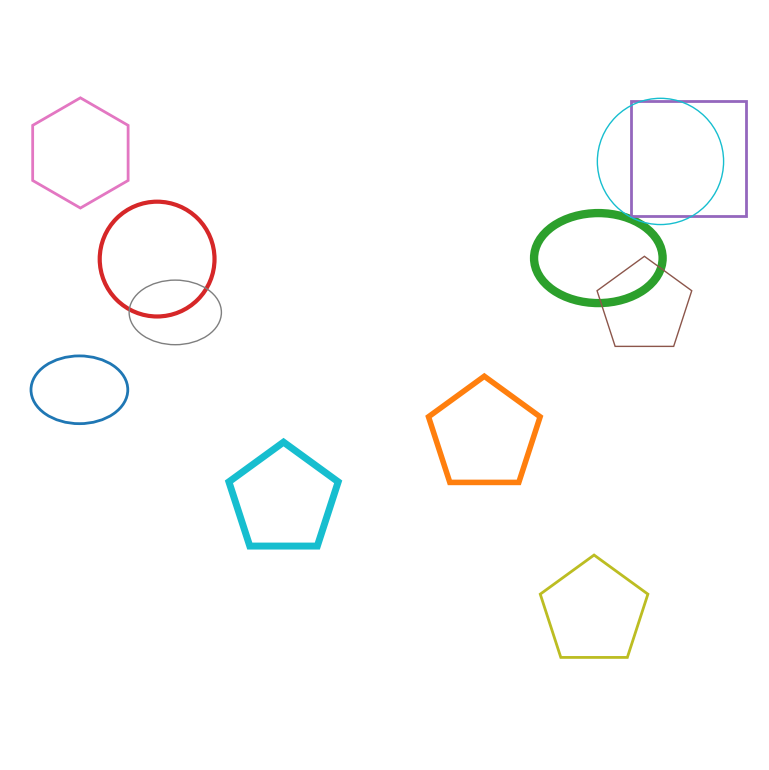[{"shape": "oval", "thickness": 1, "radius": 0.31, "center": [0.103, 0.494]}, {"shape": "pentagon", "thickness": 2, "radius": 0.38, "center": [0.629, 0.435]}, {"shape": "oval", "thickness": 3, "radius": 0.42, "center": [0.777, 0.665]}, {"shape": "circle", "thickness": 1.5, "radius": 0.37, "center": [0.204, 0.664]}, {"shape": "square", "thickness": 1, "radius": 0.37, "center": [0.895, 0.794]}, {"shape": "pentagon", "thickness": 0.5, "radius": 0.32, "center": [0.837, 0.602]}, {"shape": "hexagon", "thickness": 1, "radius": 0.36, "center": [0.104, 0.801]}, {"shape": "oval", "thickness": 0.5, "radius": 0.3, "center": [0.228, 0.594]}, {"shape": "pentagon", "thickness": 1, "radius": 0.37, "center": [0.772, 0.206]}, {"shape": "circle", "thickness": 0.5, "radius": 0.41, "center": [0.858, 0.79]}, {"shape": "pentagon", "thickness": 2.5, "radius": 0.37, "center": [0.368, 0.351]}]